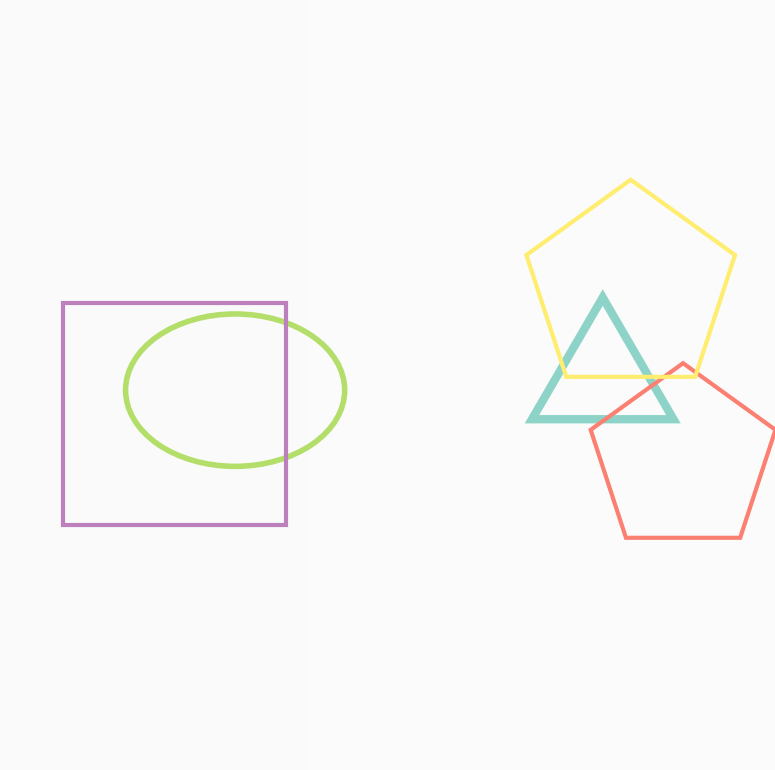[{"shape": "triangle", "thickness": 3, "radius": 0.53, "center": [0.778, 0.508]}, {"shape": "pentagon", "thickness": 1.5, "radius": 0.63, "center": [0.881, 0.403]}, {"shape": "oval", "thickness": 2, "radius": 0.71, "center": [0.303, 0.493]}, {"shape": "square", "thickness": 1.5, "radius": 0.72, "center": [0.225, 0.462]}, {"shape": "pentagon", "thickness": 1.5, "radius": 0.71, "center": [0.814, 0.625]}]